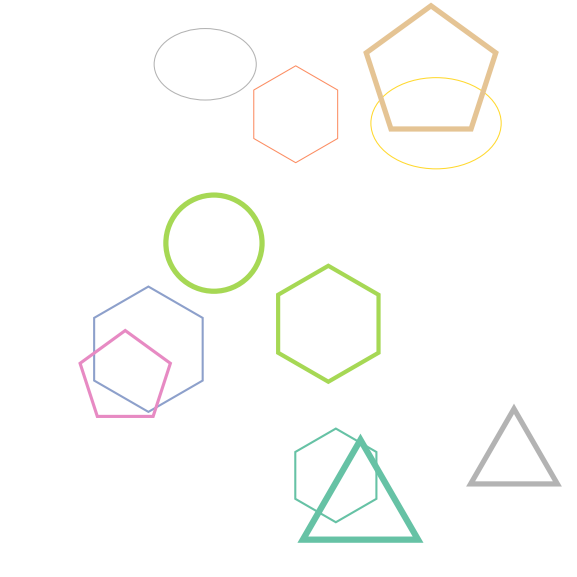[{"shape": "hexagon", "thickness": 1, "radius": 0.41, "center": [0.582, 0.176]}, {"shape": "triangle", "thickness": 3, "radius": 0.58, "center": [0.624, 0.122]}, {"shape": "hexagon", "thickness": 0.5, "radius": 0.42, "center": [0.512, 0.801]}, {"shape": "hexagon", "thickness": 1, "radius": 0.54, "center": [0.257, 0.394]}, {"shape": "pentagon", "thickness": 1.5, "radius": 0.41, "center": [0.217, 0.345]}, {"shape": "circle", "thickness": 2.5, "radius": 0.42, "center": [0.371, 0.578]}, {"shape": "hexagon", "thickness": 2, "radius": 0.5, "center": [0.569, 0.439]}, {"shape": "oval", "thickness": 0.5, "radius": 0.56, "center": [0.755, 0.786]}, {"shape": "pentagon", "thickness": 2.5, "radius": 0.59, "center": [0.746, 0.871]}, {"shape": "oval", "thickness": 0.5, "radius": 0.44, "center": [0.355, 0.888]}, {"shape": "triangle", "thickness": 2.5, "radius": 0.43, "center": [0.89, 0.205]}]